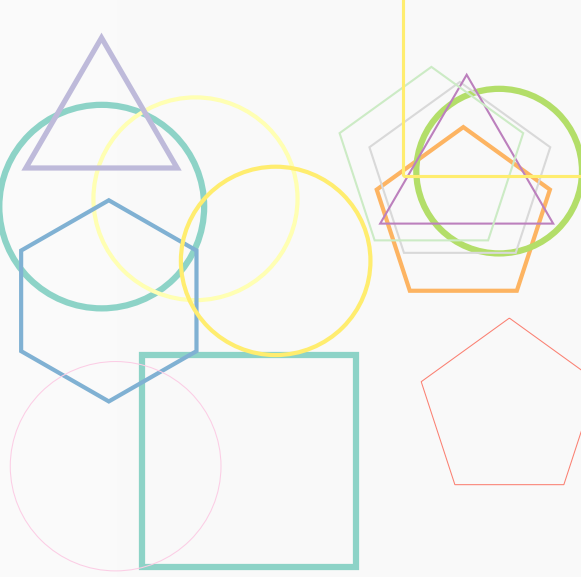[{"shape": "circle", "thickness": 3, "radius": 0.88, "center": [0.175, 0.641]}, {"shape": "square", "thickness": 3, "radius": 0.92, "center": [0.428, 0.201]}, {"shape": "circle", "thickness": 2, "radius": 0.88, "center": [0.336, 0.655]}, {"shape": "triangle", "thickness": 2.5, "radius": 0.75, "center": [0.175, 0.783]}, {"shape": "pentagon", "thickness": 0.5, "radius": 0.8, "center": [0.876, 0.289]}, {"shape": "hexagon", "thickness": 2, "radius": 0.87, "center": [0.187, 0.478]}, {"shape": "pentagon", "thickness": 2, "radius": 0.78, "center": [0.797, 0.622]}, {"shape": "circle", "thickness": 3, "radius": 0.71, "center": [0.859, 0.703]}, {"shape": "circle", "thickness": 0.5, "radius": 0.91, "center": [0.199, 0.192]}, {"shape": "pentagon", "thickness": 1, "radius": 0.82, "center": [0.791, 0.694]}, {"shape": "triangle", "thickness": 1, "radius": 0.86, "center": [0.803, 0.698]}, {"shape": "pentagon", "thickness": 1, "radius": 0.83, "center": [0.742, 0.717]}, {"shape": "square", "thickness": 1.5, "radius": 0.9, "center": [0.873, 0.874]}, {"shape": "circle", "thickness": 2, "radius": 0.82, "center": [0.474, 0.547]}]